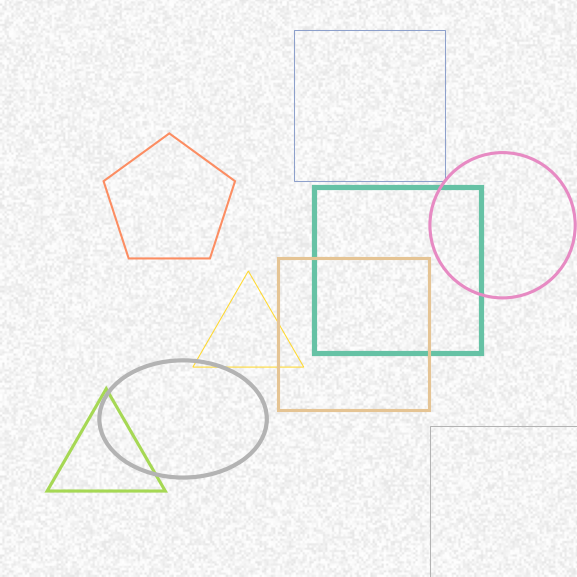[{"shape": "square", "thickness": 2.5, "radius": 0.72, "center": [0.688, 0.532]}, {"shape": "pentagon", "thickness": 1, "radius": 0.6, "center": [0.293, 0.648]}, {"shape": "square", "thickness": 0.5, "radius": 0.66, "center": [0.639, 0.816]}, {"shape": "circle", "thickness": 1.5, "radius": 0.63, "center": [0.87, 0.609]}, {"shape": "triangle", "thickness": 1.5, "radius": 0.59, "center": [0.184, 0.208]}, {"shape": "triangle", "thickness": 0.5, "radius": 0.55, "center": [0.43, 0.419]}, {"shape": "square", "thickness": 1.5, "radius": 0.66, "center": [0.612, 0.42]}, {"shape": "square", "thickness": 0.5, "radius": 0.72, "center": [0.89, 0.116]}, {"shape": "oval", "thickness": 2, "radius": 0.73, "center": [0.317, 0.274]}]